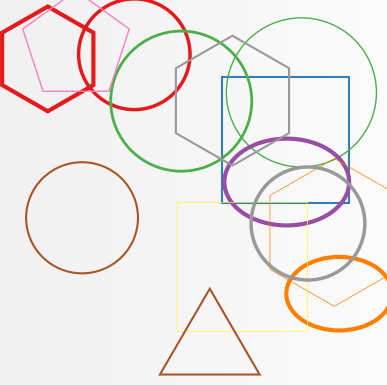[{"shape": "circle", "thickness": 2.5, "radius": 0.72, "center": [0.347, 0.859]}, {"shape": "hexagon", "thickness": 3, "radius": 0.68, "center": [0.123, 0.847]}, {"shape": "square", "thickness": 1.5, "radius": 0.82, "center": [0.736, 0.636]}, {"shape": "circle", "thickness": 2, "radius": 0.91, "center": [0.468, 0.737]}, {"shape": "circle", "thickness": 1, "radius": 0.97, "center": [0.778, 0.76]}, {"shape": "oval", "thickness": 3, "radius": 0.81, "center": [0.74, 0.527]}, {"shape": "oval", "thickness": 3, "radius": 0.68, "center": [0.875, 0.237]}, {"shape": "hexagon", "thickness": 0.5, "radius": 0.96, "center": [0.863, 0.396]}, {"shape": "square", "thickness": 0.5, "radius": 0.84, "center": [0.624, 0.308]}, {"shape": "triangle", "thickness": 1.5, "radius": 0.74, "center": [0.541, 0.101]}, {"shape": "circle", "thickness": 1.5, "radius": 0.72, "center": [0.212, 0.434]}, {"shape": "pentagon", "thickness": 1, "radius": 0.72, "center": [0.196, 0.88]}, {"shape": "circle", "thickness": 2.5, "radius": 0.73, "center": [0.795, 0.419]}, {"shape": "hexagon", "thickness": 1.5, "radius": 0.84, "center": [0.6, 0.739]}]